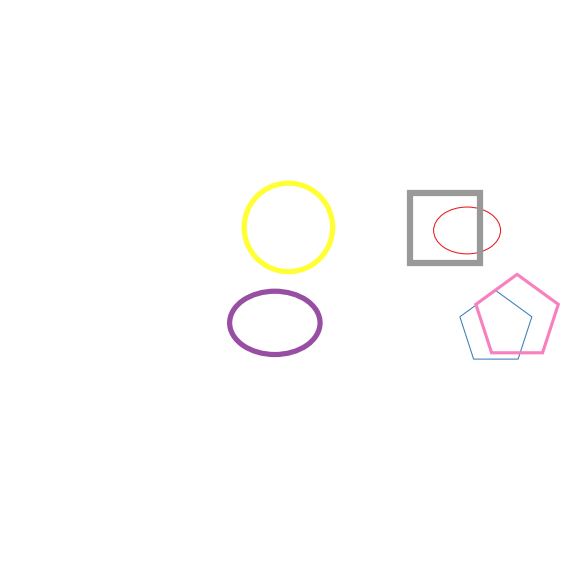[{"shape": "oval", "thickness": 0.5, "radius": 0.29, "center": [0.809, 0.6]}, {"shape": "pentagon", "thickness": 0.5, "radius": 0.33, "center": [0.859, 0.43]}, {"shape": "oval", "thickness": 2.5, "radius": 0.39, "center": [0.476, 0.44]}, {"shape": "circle", "thickness": 2.5, "radius": 0.38, "center": [0.499, 0.605]}, {"shape": "pentagon", "thickness": 1.5, "radius": 0.38, "center": [0.895, 0.449]}, {"shape": "square", "thickness": 3, "radius": 0.3, "center": [0.771, 0.605]}]